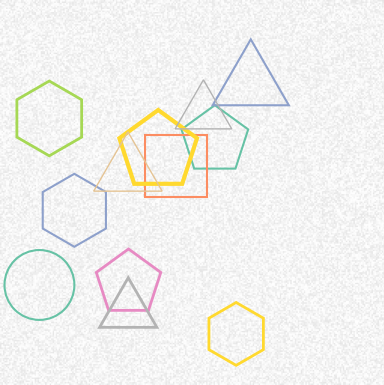[{"shape": "pentagon", "thickness": 1.5, "radius": 0.46, "center": [0.558, 0.636]}, {"shape": "circle", "thickness": 1.5, "radius": 0.45, "center": [0.102, 0.26]}, {"shape": "square", "thickness": 1.5, "radius": 0.4, "center": [0.457, 0.57]}, {"shape": "triangle", "thickness": 1.5, "radius": 0.57, "center": [0.651, 0.784]}, {"shape": "hexagon", "thickness": 1.5, "radius": 0.47, "center": [0.193, 0.454]}, {"shape": "pentagon", "thickness": 2, "radius": 0.44, "center": [0.334, 0.265]}, {"shape": "hexagon", "thickness": 2, "radius": 0.49, "center": [0.128, 0.692]}, {"shape": "hexagon", "thickness": 2, "radius": 0.41, "center": [0.613, 0.133]}, {"shape": "pentagon", "thickness": 3, "radius": 0.53, "center": [0.411, 0.608]}, {"shape": "triangle", "thickness": 1, "radius": 0.51, "center": [0.332, 0.555]}, {"shape": "triangle", "thickness": 1, "radius": 0.42, "center": [0.528, 0.708]}, {"shape": "triangle", "thickness": 2, "radius": 0.43, "center": [0.333, 0.193]}]